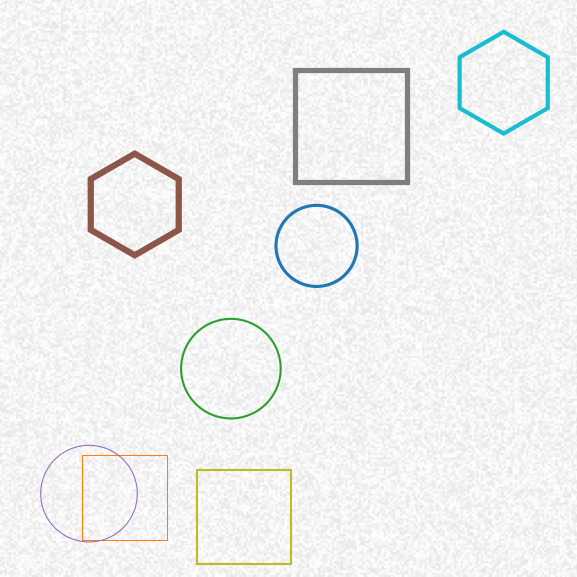[{"shape": "circle", "thickness": 1.5, "radius": 0.35, "center": [0.548, 0.573]}, {"shape": "square", "thickness": 0.5, "radius": 0.37, "center": [0.216, 0.137]}, {"shape": "circle", "thickness": 1, "radius": 0.43, "center": [0.4, 0.361]}, {"shape": "circle", "thickness": 0.5, "radius": 0.42, "center": [0.154, 0.144]}, {"shape": "hexagon", "thickness": 3, "radius": 0.44, "center": [0.233, 0.645]}, {"shape": "square", "thickness": 2.5, "radius": 0.48, "center": [0.607, 0.781]}, {"shape": "square", "thickness": 1, "radius": 0.41, "center": [0.423, 0.105]}, {"shape": "hexagon", "thickness": 2, "radius": 0.44, "center": [0.872, 0.856]}]